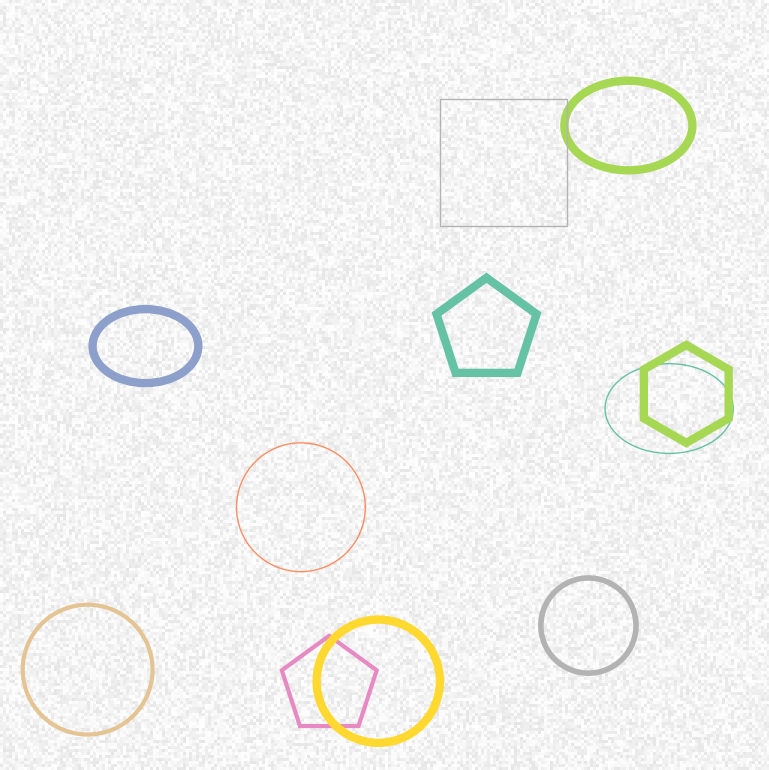[{"shape": "oval", "thickness": 0.5, "radius": 0.42, "center": [0.869, 0.469]}, {"shape": "pentagon", "thickness": 3, "radius": 0.34, "center": [0.632, 0.571]}, {"shape": "circle", "thickness": 0.5, "radius": 0.42, "center": [0.391, 0.341]}, {"shape": "oval", "thickness": 3, "radius": 0.34, "center": [0.189, 0.55]}, {"shape": "pentagon", "thickness": 1.5, "radius": 0.32, "center": [0.428, 0.11]}, {"shape": "oval", "thickness": 3, "radius": 0.42, "center": [0.816, 0.837]}, {"shape": "hexagon", "thickness": 3, "radius": 0.32, "center": [0.891, 0.488]}, {"shape": "circle", "thickness": 3, "radius": 0.4, "center": [0.491, 0.115]}, {"shape": "circle", "thickness": 1.5, "radius": 0.42, "center": [0.114, 0.13]}, {"shape": "circle", "thickness": 2, "radius": 0.31, "center": [0.764, 0.188]}, {"shape": "square", "thickness": 0.5, "radius": 0.41, "center": [0.653, 0.789]}]